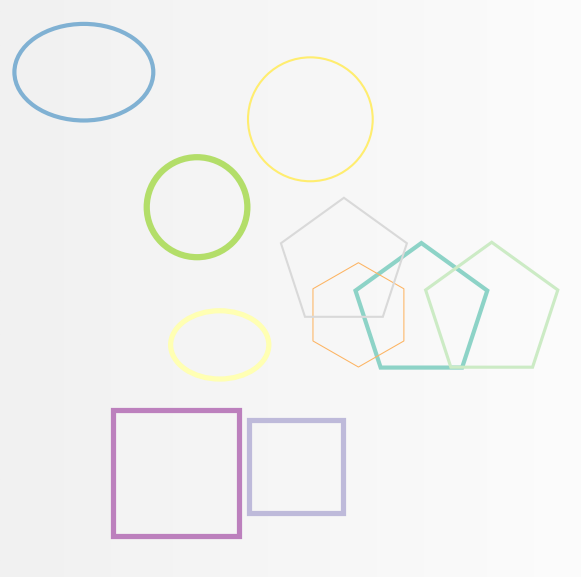[{"shape": "pentagon", "thickness": 2, "radius": 0.6, "center": [0.725, 0.459]}, {"shape": "oval", "thickness": 2.5, "radius": 0.42, "center": [0.378, 0.402]}, {"shape": "square", "thickness": 2.5, "radius": 0.4, "center": [0.509, 0.192]}, {"shape": "oval", "thickness": 2, "radius": 0.6, "center": [0.144, 0.874]}, {"shape": "hexagon", "thickness": 0.5, "radius": 0.45, "center": [0.617, 0.454]}, {"shape": "circle", "thickness": 3, "radius": 0.43, "center": [0.339, 0.64]}, {"shape": "pentagon", "thickness": 1, "radius": 0.57, "center": [0.592, 0.543]}, {"shape": "square", "thickness": 2.5, "radius": 0.54, "center": [0.303, 0.181]}, {"shape": "pentagon", "thickness": 1.5, "radius": 0.6, "center": [0.846, 0.46]}, {"shape": "circle", "thickness": 1, "radius": 0.54, "center": [0.534, 0.793]}]